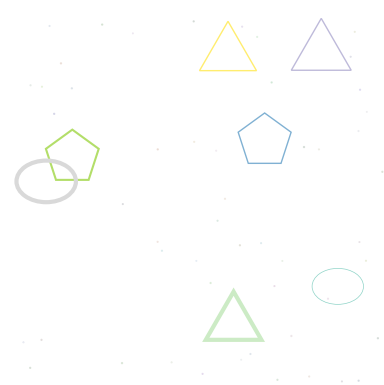[{"shape": "oval", "thickness": 0.5, "radius": 0.33, "center": [0.877, 0.256]}, {"shape": "triangle", "thickness": 1, "radius": 0.45, "center": [0.834, 0.862]}, {"shape": "pentagon", "thickness": 1, "radius": 0.36, "center": [0.687, 0.634]}, {"shape": "pentagon", "thickness": 1.5, "radius": 0.36, "center": [0.188, 0.591]}, {"shape": "oval", "thickness": 3, "radius": 0.39, "center": [0.12, 0.529]}, {"shape": "triangle", "thickness": 3, "radius": 0.42, "center": [0.607, 0.159]}, {"shape": "triangle", "thickness": 1, "radius": 0.43, "center": [0.592, 0.859]}]